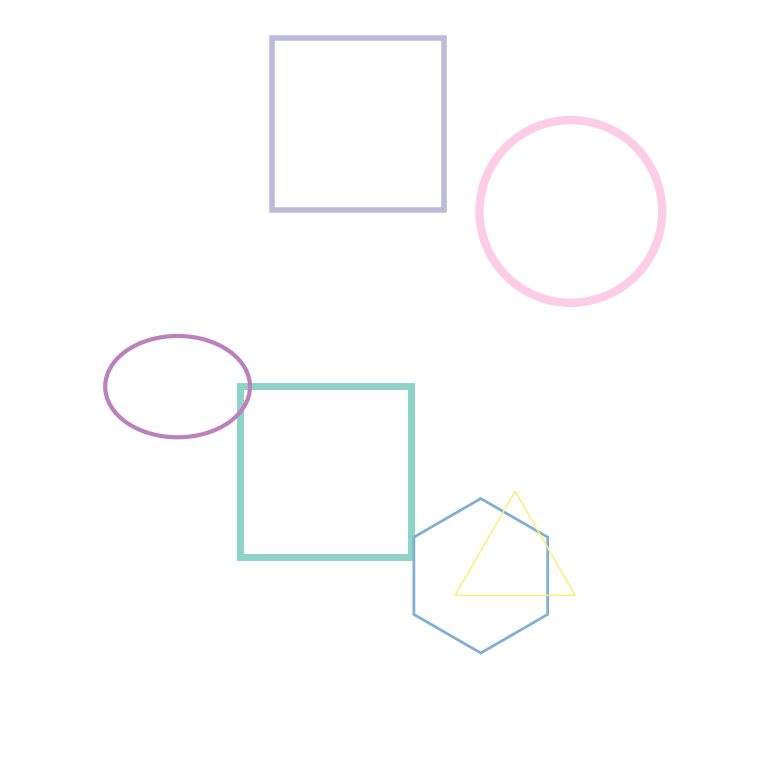[{"shape": "square", "thickness": 2.5, "radius": 0.55, "center": [0.423, 0.388]}, {"shape": "square", "thickness": 2, "radius": 0.56, "center": [0.465, 0.839]}, {"shape": "hexagon", "thickness": 1, "radius": 0.5, "center": [0.624, 0.252]}, {"shape": "circle", "thickness": 3, "radius": 0.59, "center": [0.741, 0.725]}, {"shape": "oval", "thickness": 1.5, "radius": 0.47, "center": [0.231, 0.498]}, {"shape": "triangle", "thickness": 0.5, "radius": 0.45, "center": [0.669, 0.272]}]